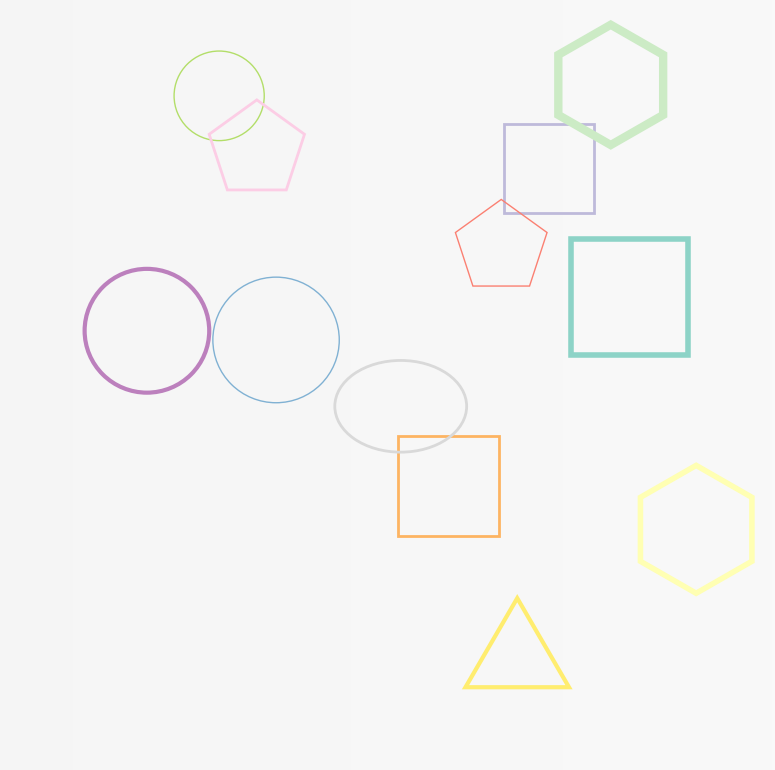[{"shape": "square", "thickness": 2, "radius": 0.38, "center": [0.813, 0.614]}, {"shape": "hexagon", "thickness": 2, "radius": 0.42, "center": [0.898, 0.313]}, {"shape": "square", "thickness": 1, "radius": 0.29, "center": [0.708, 0.781]}, {"shape": "pentagon", "thickness": 0.5, "radius": 0.31, "center": [0.647, 0.679]}, {"shape": "circle", "thickness": 0.5, "radius": 0.41, "center": [0.356, 0.559]}, {"shape": "square", "thickness": 1, "radius": 0.32, "center": [0.579, 0.369]}, {"shape": "circle", "thickness": 0.5, "radius": 0.29, "center": [0.283, 0.876]}, {"shape": "pentagon", "thickness": 1, "radius": 0.32, "center": [0.331, 0.806]}, {"shape": "oval", "thickness": 1, "radius": 0.43, "center": [0.517, 0.472]}, {"shape": "circle", "thickness": 1.5, "radius": 0.4, "center": [0.19, 0.57]}, {"shape": "hexagon", "thickness": 3, "radius": 0.39, "center": [0.788, 0.89]}, {"shape": "triangle", "thickness": 1.5, "radius": 0.39, "center": [0.667, 0.146]}]